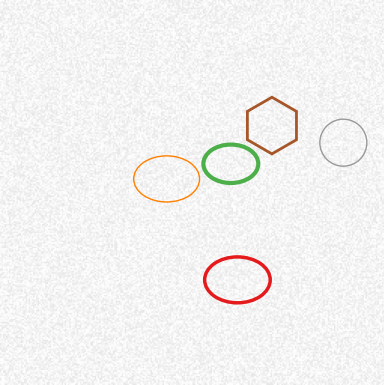[{"shape": "oval", "thickness": 2.5, "radius": 0.43, "center": [0.617, 0.273]}, {"shape": "oval", "thickness": 3, "radius": 0.36, "center": [0.6, 0.575]}, {"shape": "oval", "thickness": 1, "radius": 0.43, "center": [0.433, 0.535]}, {"shape": "hexagon", "thickness": 2, "radius": 0.37, "center": [0.706, 0.674]}, {"shape": "circle", "thickness": 1, "radius": 0.31, "center": [0.892, 0.629]}]